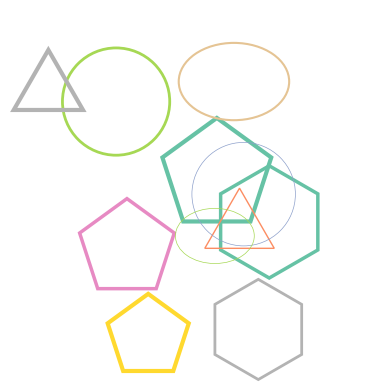[{"shape": "pentagon", "thickness": 3, "radius": 0.74, "center": [0.563, 0.545]}, {"shape": "hexagon", "thickness": 2.5, "radius": 0.73, "center": [0.699, 0.424]}, {"shape": "triangle", "thickness": 1, "radius": 0.52, "center": [0.622, 0.407]}, {"shape": "circle", "thickness": 0.5, "radius": 0.67, "center": [0.633, 0.496]}, {"shape": "pentagon", "thickness": 2.5, "radius": 0.65, "center": [0.33, 0.355]}, {"shape": "circle", "thickness": 2, "radius": 0.7, "center": [0.302, 0.736]}, {"shape": "oval", "thickness": 0.5, "radius": 0.51, "center": [0.558, 0.387]}, {"shape": "pentagon", "thickness": 3, "radius": 0.55, "center": [0.385, 0.126]}, {"shape": "oval", "thickness": 1.5, "radius": 0.72, "center": [0.608, 0.788]}, {"shape": "hexagon", "thickness": 2, "radius": 0.65, "center": [0.671, 0.144]}, {"shape": "triangle", "thickness": 3, "radius": 0.52, "center": [0.126, 0.766]}]